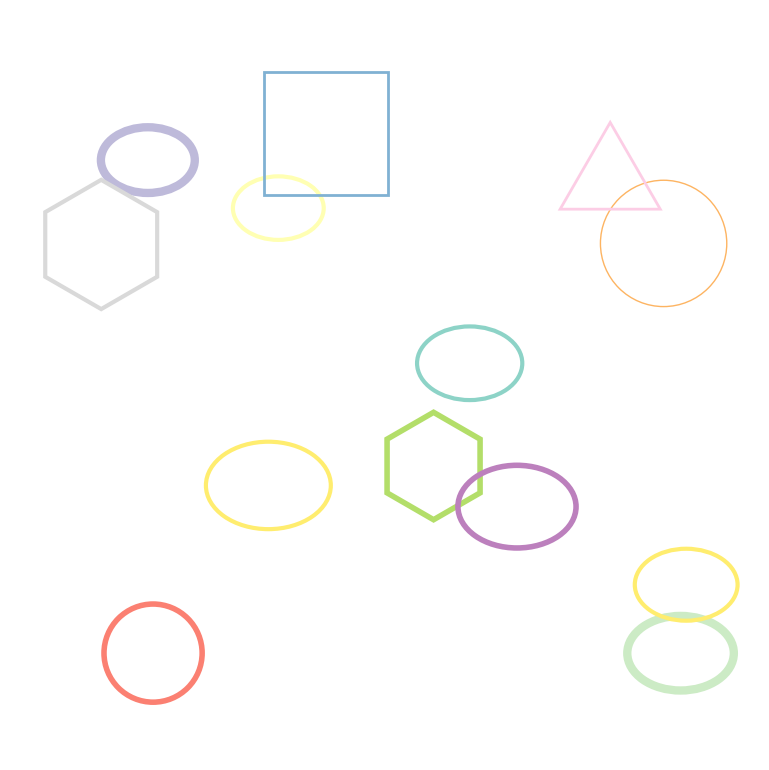[{"shape": "oval", "thickness": 1.5, "radius": 0.34, "center": [0.61, 0.528]}, {"shape": "oval", "thickness": 1.5, "radius": 0.29, "center": [0.361, 0.73]}, {"shape": "oval", "thickness": 3, "radius": 0.3, "center": [0.192, 0.792]}, {"shape": "circle", "thickness": 2, "radius": 0.32, "center": [0.199, 0.152]}, {"shape": "square", "thickness": 1, "radius": 0.4, "center": [0.423, 0.827]}, {"shape": "circle", "thickness": 0.5, "radius": 0.41, "center": [0.862, 0.684]}, {"shape": "hexagon", "thickness": 2, "radius": 0.35, "center": [0.563, 0.395]}, {"shape": "triangle", "thickness": 1, "radius": 0.38, "center": [0.792, 0.766]}, {"shape": "hexagon", "thickness": 1.5, "radius": 0.42, "center": [0.131, 0.683]}, {"shape": "oval", "thickness": 2, "radius": 0.38, "center": [0.671, 0.342]}, {"shape": "oval", "thickness": 3, "radius": 0.35, "center": [0.884, 0.152]}, {"shape": "oval", "thickness": 1.5, "radius": 0.33, "center": [0.891, 0.241]}, {"shape": "oval", "thickness": 1.5, "radius": 0.41, "center": [0.349, 0.37]}]